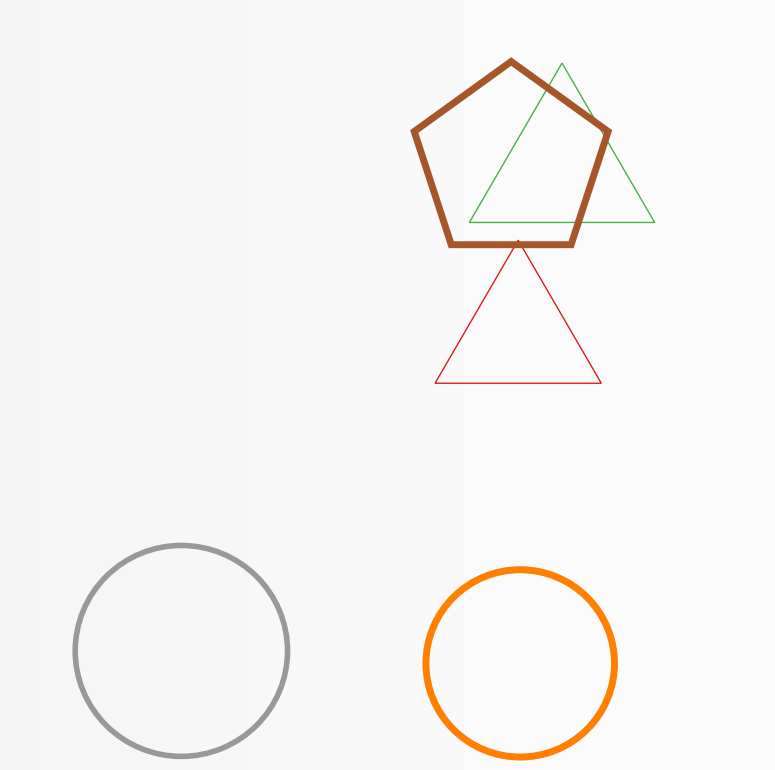[{"shape": "triangle", "thickness": 0.5, "radius": 0.62, "center": [0.669, 0.564]}, {"shape": "triangle", "thickness": 0.5, "radius": 0.69, "center": [0.725, 0.78]}, {"shape": "circle", "thickness": 2.5, "radius": 0.61, "center": [0.671, 0.138]}, {"shape": "pentagon", "thickness": 2.5, "radius": 0.66, "center": [0.66, 0.789]}, {"shape": "circle", "thickness": 2, "radius": 0.68, "center": [0.234, 0.155]}]